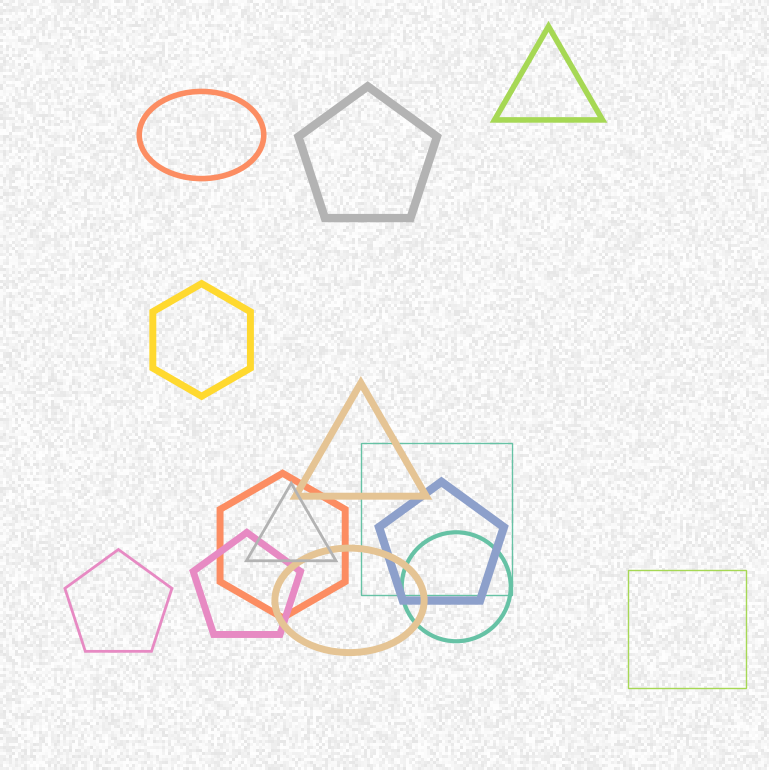[{"shape": "square", "thickness": 0.5, "radius": 0.49, "center": [0.567, 0.326]}, {"shape": "circle", "thickness": 1.5, "radius": 0.35, "center": [0.592, 0.238]}, {"shape": "oval", "thickness": 2, "radius": 0.4, "center": [0.262, 0.825]}, {"shape": "hexagon", "thickness": 2.5, "radius": 0.47, "center": [0.367, 0.292]}, {"shape": "pentagon", "thickness": 3, "radius": 0.43, "center": [0.573, 0.289]}, {"shape": "pentagon", "thickness": 2.5, "radius": 0.37, "center": [0.321, 0.235]}, {"shape": "pentagon", "thickness": 1, "radius": 0.37, "center": [0.154, 0.213]}, {"shape": "triangle", "thickness": 2, "radius": 0.4, "center": [0.712, 0.885]}, {"shape": "square", "thickness": 0.5, "radius": 0.38, "center": [0.893, 0.184]}, {"shape": "hexagon", "thickness": 2.5, "radius": 0.37, "center": [0.262, 0.559]}, {"shape": "oval", "thickness": 2.5, "radius": 0.48, "center": [0.454, 0.22]}, {"shape": "triangle", "thickness": 2.5, "radius": 0.49, "center": [0.469, 0.405]}, {"shape": "triangle", "thickness": 1, "radius": 0.34, "center": [0.378, 0.305]}, {"shape": "pentagon", "thickness": 3, "radius": 0.47, "center": [0.478, 0.793]}]